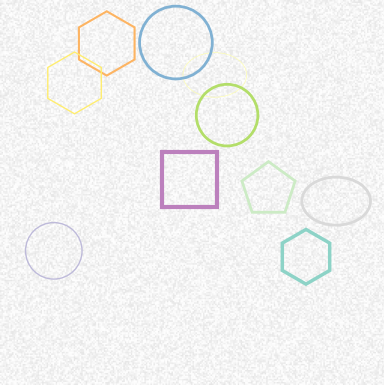[{"shape": "hexagon", "thickness": 2.5, "radius": 0.36, "center": [0.795, 0.333]}, {"shape": "oval", "thickness": 0.5, "radius": 0.41, "center": [0.558, 0.805]}, {"shape": "circle", "thickness": 1, "radius": 0.37, "center": [0.14, 0.348]}, {"shape": "circle", "thickness": 2, "radius": 0.47, "center": [0.457, 0.89]}, {"shape": "hexagon", "thickness": 1.5, "radius": 0.42, "center": [0.277, 0.887]}, {"shape": "circle", "thickness": 2, "radius": 0.4, "center": [0.59, 0.701]}, {"shape": "oval", "thickness": 2, "radius": 0.45, "center": [0.873, 0.478]}, {"shape": "square", "thickness": 3, "radius": 0.36, "center": [0.491, 0.534]}, {"shape": "pentagon", "thickness": 2, "radius": 0.36, "center": [0.698, 0.507]}, {"shape": "hexagon", "thickness": 1, "radius": 0.4, "center": [0.194, 0.785]}]